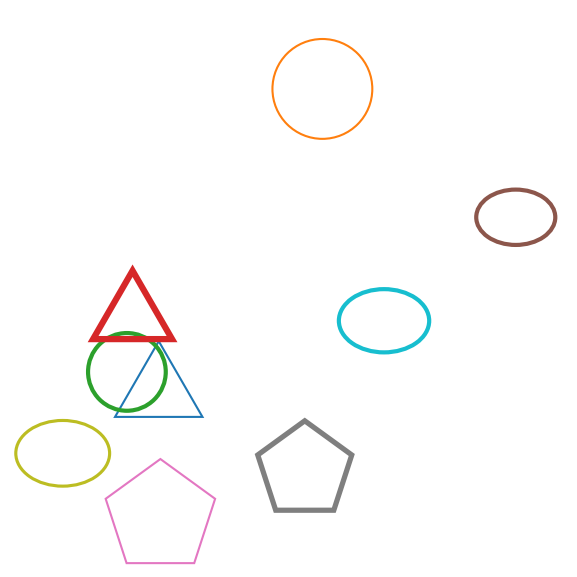[{"shape": "triangle", "thickness": 1, "radius": 0.44, "center": [0.275, 0.321]}, {"shape": "circle", "thickness": 1, "radius": 0.43, "center": [0.558, 0.845]}, {"shape": "circle", "thickness": 2, "radius": 0.34, "center": [0.22, 0.355]}, {"shape": "triangle", "thickness": 3, "radius": 0.39, "center": [0.23, 0.451]}, {"shape": "oval", "thickness": 2, "radius": 0.34, "center": [0.893, 0.623]}, {"shape": "pentagon", "thickness": 1, "radius": 0.5, "center": [0.278, 0.105]}, {"shape": "pentagon", "thickness": 2.5, "radius": 0.43, "center": [0.528, 0.185]}, {"shape": "oval", "thickness": 1.5, "radius": 0.41, "center": [0.109, 0.214]}, {"shape": "oval", "thickness": 2, "radius": 0.39, "center": [0.665, 0.444]}]